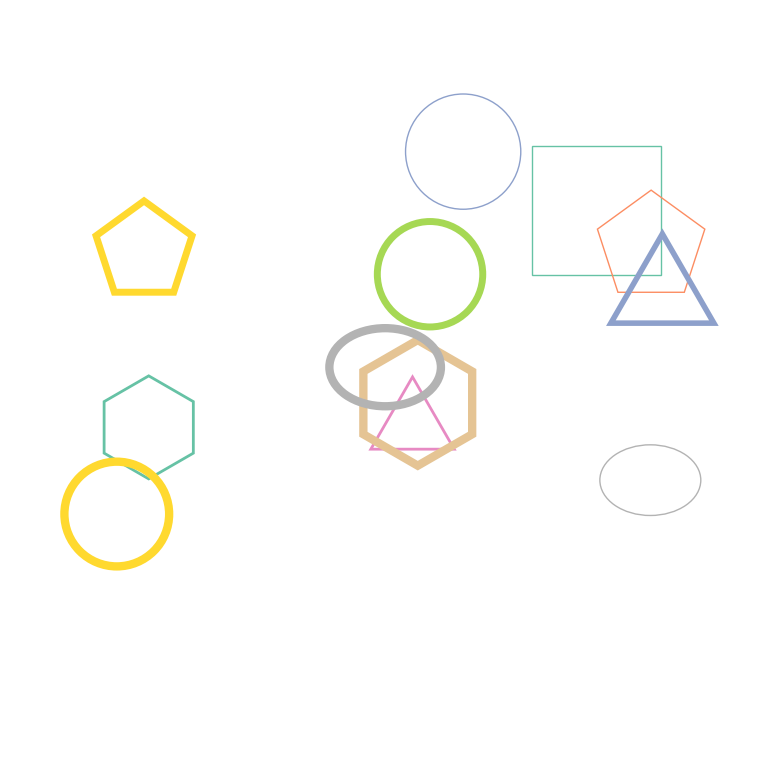[{"shape": "hexagon", "thickness": 1, "radius": 0.33, "center": [0.193, 0.445]}, {"shape": "square", "thickness": 0.5, "radius": 0.42, "center": [0.775, 0.726]}, {"shape": "pentagon", "thickness": 0.5, "radius": 0.37, "center": [0.846, 0.68]}, {"shape": "triangle", "thickness": 2, "radius": 0.39, "center": [0.86, 0.619]}, {"shape": "circle", "thickness": 0.5, "radius": 0.37, "center": [0.602, 0.803]}, {"shape": "triangle", "thickness": 1, "radius": 0.31, "center": [0.536, 0.448]}, {"shape": "circle", "thickness": 2.5, "radius": 0.34, "center": [0.558, 0.644]}, {"shape": "pentagon", "thickness": 2.5, "radius": 0.33, "center": [0.187, 0.674]}, {"shape": "circle", "thickness": 3, "radius": 0.34, "center": [0.152, 0.332]}, {"shape": "hexagon", "thickness": 3, "radius": 0.41, "center": [0.543, 0.477]}, {"shape": "oval", "thickness": 3, "radius": 0.36, "center": [0.5, 0.523]}, {"shape": "oval", "thickness": 0.5, "radius": 0.33, "center": [0.845, 0.376]}]